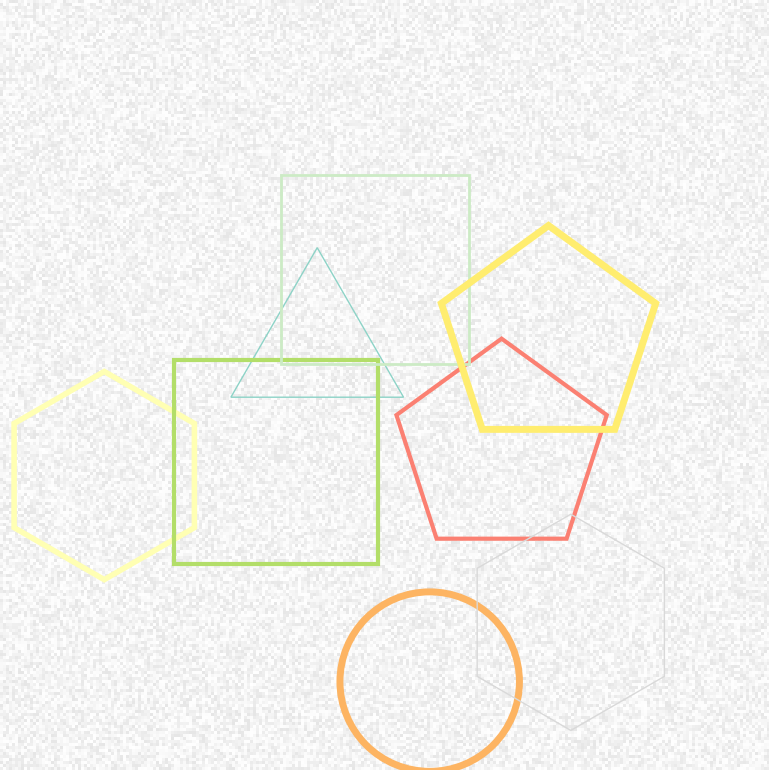[{"shape": "triangle", "thickness": 0.5, "radius": 0.65, "center": [0.412, 0.549]}, {"shape": "hexagon", "thickness": 2, "radius": 0.68, "center": [0.135, 0.382]}, {"shape": "pentagon", "thickness": 1.5, "radius": 0.72, "center": [0.651, 0.417]}, {"shape": "circle", "thickness": 2.5, "radius": 0.58, "center": [0.558, 0.115]}, {"shape": "square", "thickness": 1.5, "radius": 0.66, "center": [0.358, 0.4]}, {"shape": "hexagon", "thickness": 0.5, "radius": 0.7, "center": [0.741, 0.192]}, {"shape": "square", "thickness": 1, "radius": 0.61, "center": [0.487, 0.65]}, {"shape": "pentagon", "thickness": 2.5, "radius": 0.73, "center": [0.712, 0.561]}]